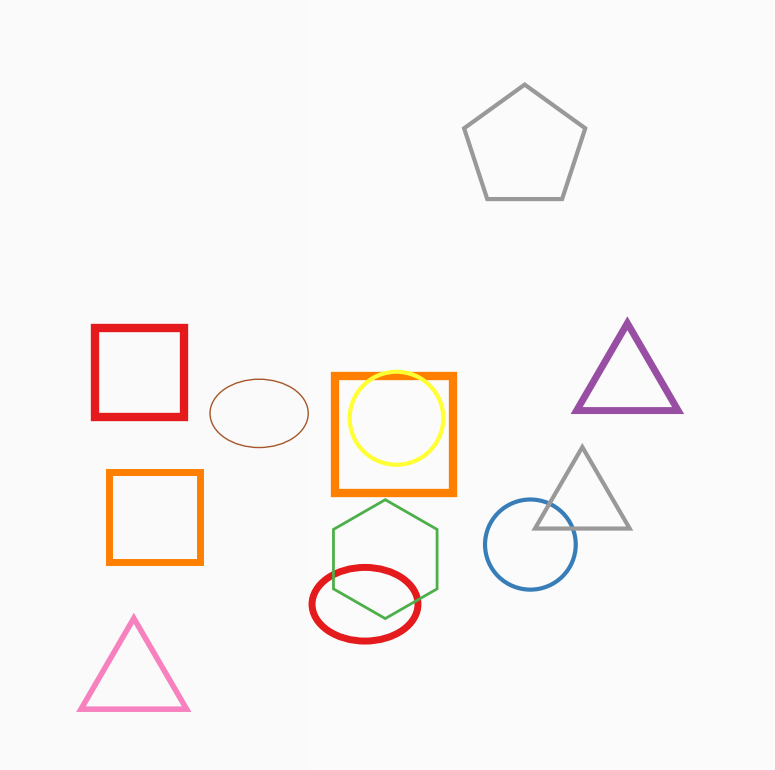[{"shape": "square", "thickness": 3, "radius": 0.29, "center": [0.18, 0.516]}, {"shape": "oval", "thickness": 2.5, "radius": 0.34, "center": [0.471, 0.215]}, {"shape": "circle", "thickness": 1.5, "radius": 0.29, "center": [0.684, 0.293]}, {"shape": "hexagon", "thickness": 1, "radius": 0.39, "center": [0.497, 0.274]}, {"shape": "triangle", "thickness": 2.5, "radius": 0.38, "center": [0.81, 0.505]}, {"shape": "square", "thickness": 2.5, "radius": 0.29, "center": [0.199, 0.329]}, {"shape": "square", "thickness": 3, "radius": 0.38, "center": [0.508, 0.435]}, {"shape": "circle", "thickness": 1.5, "radius": 0.3, "center": [0.512, 0.457]}, {"shape": "oval", "thickness": 0.5, "radius": 0.32, "center": [0.334, 0.463]}, {"shape": "triangle", "thickness": 2, "radius": 0.39, "center": [0.173, 0.118]}, {"shape": "triangle", "thickness": 1.5, "radius": 0.35, "center": [0.751, 0.349]}, {"shape": "pentagon", "thickness": 1.5, "radius": 0.41, "center": [0.677, 0.808]}]